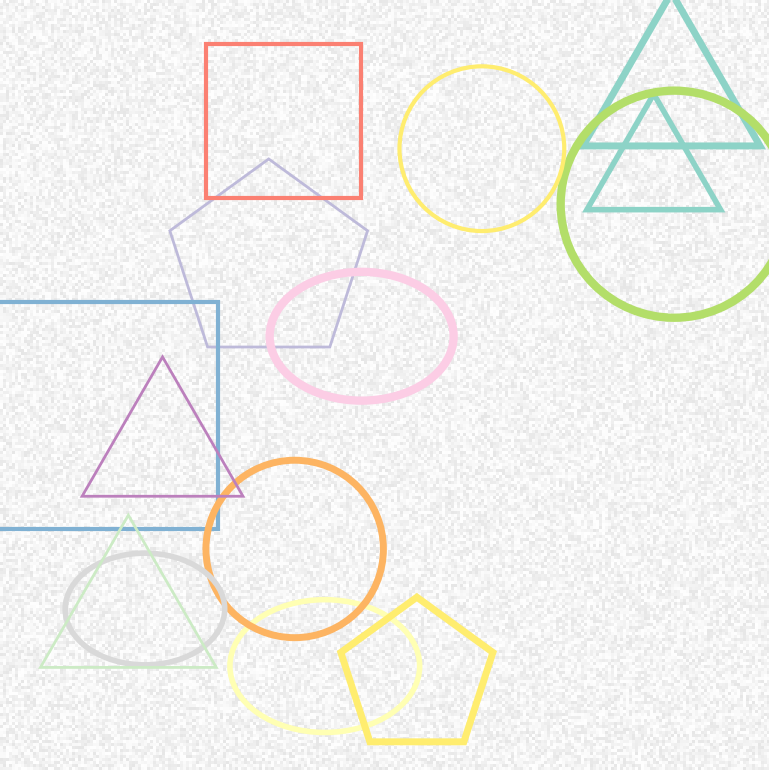[{"shape": "triangle", "thickness": 2, "radius": 0.5, "center": [0.849, 0.778]}, {"shape": "triangle", "thickness": 2.5, "radius": 0.66, "center": [0.872, 0.877]}, {"shape": "oval", "thickness": 2, "radius": 0.62, "center": [0.422, 0.135]}, {"shape": "pentagon", "thickness": 1, "radius": 0.68, "center": [0.349, 0.659]}, {"shape": "square", "thickness": 1.5, "radius": 0.5, "center": [0.368, 0.843]}, {"shape": "square", "thickness": 1.5, "radius": 0.74, "center": [0.135, 0.461]}, {"shape": "circle", "thickness": 2.5, "radius": 0.58, "center": [0.383, 0.287]}, {"shape": "circle", "thickness": 3, "radius": 0.74, "center": [0.876, 0.735]}, {"shape": "oval", "thickness": 3, "radius": 0.6, "center": [0.47, 0.563]}, {"shape": "oval", "thickness": 2, "radius": 0.52, "center": [0.188, 0.209]}, {"shape": "triangle", "thickness": 1, "radius": 0.6, "center": [0.211, 0.416]}, {"shape": "triangle", "thickness": 1, "radius": 0.66, "center": [0.167, 0.199]}, {"shape": "circle", "thickness": 1.5, "radius": 0.53, "center": [0.626, 0.807]}, {"shape": "pentagon", "thickness": 2.5, "radius": 0.52, "center": [0.541, 0.121]}]